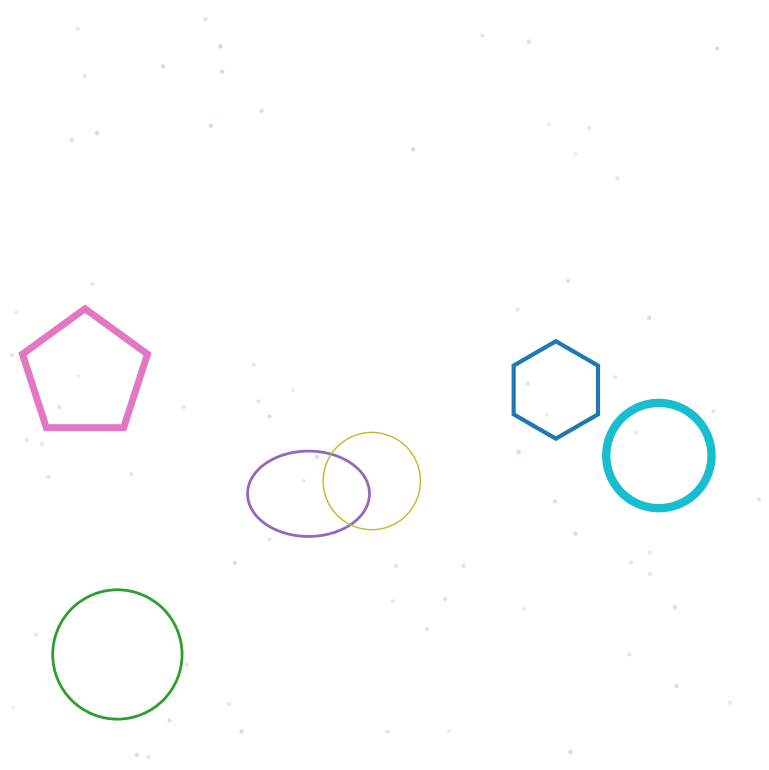[{"shape": "hexagon", "thickness": 1.5, "radius": 0.32, "center": [0.722, 0.494]}, {"shape": "circle", "thickness": 1, "radius": 0.42, "center": [0.152, 0.15]}, {"shape": "oval", "thickness": 1, "radius": 0.4, "center": [0.401, 0.359]}, {"shape": "pentagon", "thickness": 2.5, "radius": 0.43, "center": [0.11, 0.514]}, {"shape": "circle", "thickness": 0.5, "radius": 0.32, "center": [0.483, 0.375]}, {"shape": "circle", "thickness": 3, "radius": 0.34, "center": [0.856, 0.408]}]